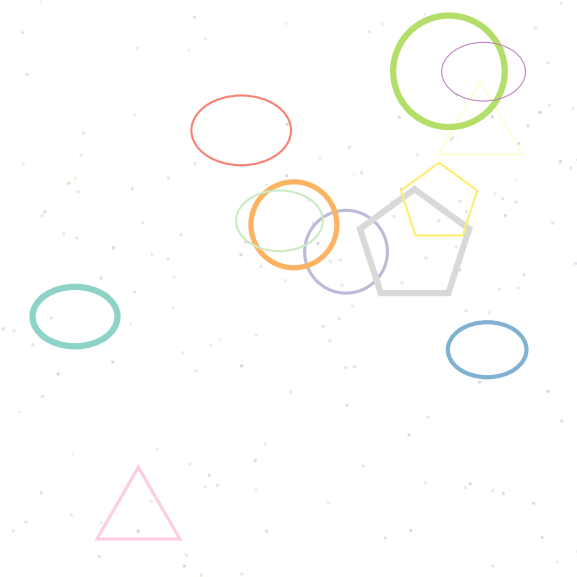[{"shape": "oval", "thickness": 3, "radius": 0.37, "center": [0.13, 0.451]}, {"shape": "triangle", "thickness": 0.5, "radius": 0.42, "center": [0.832, 0.774]}, {"shape": "circle", "thickness": 1.5, "radius": 0.36, "center": [0.599, 0.563]}, {"shape": "oval", "thickness": 1, "radius": 0.43, "center": [0.418, 0.773]}, {"shape": "oval", "thickness": 2, "radius": 0.34, "center": [0.844, 0.394]}, {"shape": "circle", "thickness": 2.5, "radius": 0.37, "center": [0.509, 0.61]}, {"shape": "circle", "thickness": 3, "radius": 0.48, "center": [0.777, 0.876]}, {"shape": "triangle", "thickness": 1.5, "radius": 0.41, "center": [0.24, 0.107]}, {"shape": "pentagon", "thickness": 3, "radius": 0.5, "center": [0.718, 0.572]}, {"shape": "oval", "thickness": 0.5, "radius": 0.36, "center": [0.837, 0.875]}, {"shape": "oval", "thickness": 1, "radius": 0.38, "center": [0.484, 0.617]}, {"shape": "pentagon", "thickness": 1, "radius": 0.35, "center": [0.76, 0.648]}]